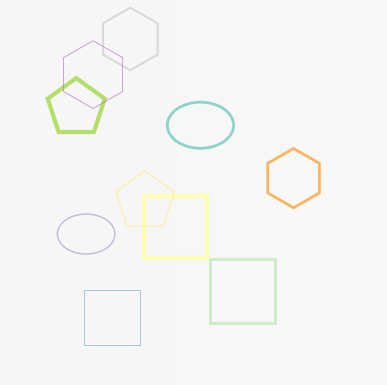[{"shape": "oval", "thickness": 2, "radius": 0.43, "center": [0.517, 0.675]}, {"shape": "square", "thickness": 3, "radius": 0.4, "center": [0.453, 0.41]}, {"shape": "oval", "thickness": 1, "radius": 0.37, "center": [0.222, 0.392]}, {"shape": "square", "thickness": 0.5, "radius": 0.36, "center": [0.289, 0.175]}, {"shape": "hexagon", "thickness": 2, "radius": 0.38, "center": [0.758, 0.537]}, {"shape": "pentagon", "thickness": 3, "radius": 0.39, "center": [0.197, 0.72]}, {"shape": "hexagon", "thickness": 1.5, "radius": 0.41, "center": [0.336, 0.899]}, {"shape": "hexagon", "thickness": 0.5, "radius": 0.44, "center": [0.24, 0.806]}, {"shape": "square", "thickness": 2, "radius": 0.42, "center": [0.626, 0.245]}, {"shape": "pentagon", "thickness": 0.5, "radius": 0.4, "center": [0.374, 0.477]}]